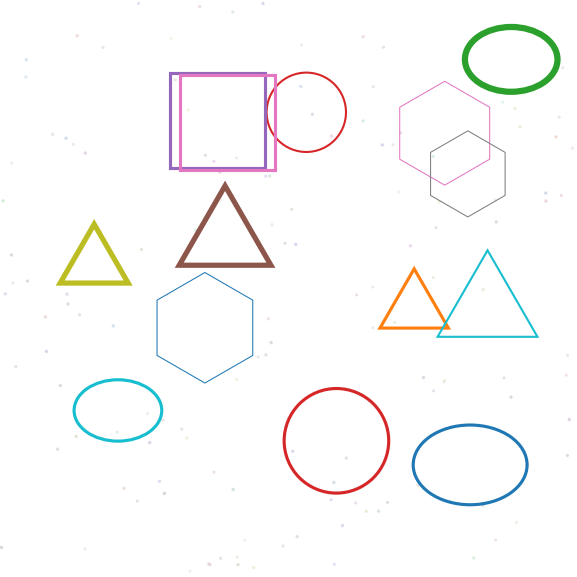[{"shape": "oval", "thickness": 1.5, "radius": 0.49, "center": [0.814, 0.194]}, {"shape": "hexagon", "thickness": 0.5, "radius": 0.48, "center": [0.355, 0.432]}, {"shape": "triangle", "thickness": 1.5, "radius": 0.34, "center": [0.717, 0.465]}, {"shape": "oval", "thickness": 3, "radius": 0.4, "center": [0.885, 0.896]}, {"shape": "circle", "thickness": 1.5, "radius": 0.45, "center": [0.583, 0.236]}, {"shape": "circle", "thickness": 1, "radius": 0.34, "center": [0.53, 0.805]}, {"shape": "square", "thickness": 1.5, "radius": 0.41, "center": [0.377, 0.79]}, {"shape": "triangle", "thickness": 2.5, "radius": 0.46, "center": [0.39, 0.586]}, {"shape": "square", "thickness": 1.5, "radius": 0.41, "center": [0.394, 0.787]}, {"shape": "hexagon", "thickness": 0.5, "radius": 0.45, "center": [0.77, 0.768]}, {"shape": "hexagon", "thickness": 0.5, "radius": 0.37, "center": [0.81, 0.698]}, {"shape": "triangle", "thickness": 2.5, "radius": 0.34, "center": [0.163, 0.543]}, {"shape": "triangle", "thickness": 1, "radius": 0.5, "center": [0.844, 0.466]}, {"shape": "oval", "thickness": 1.5, "radius": 0.38, "center": [0.204, 0.288]}]